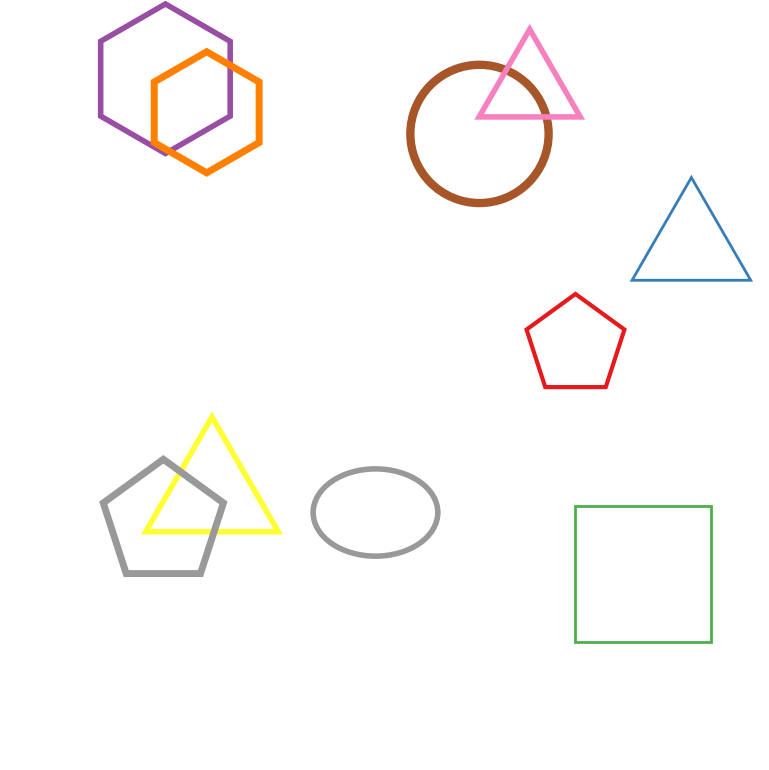[{"shape": "pentagon", "thickness": 1.5, "radius": 0.33, "center": [0.747, 0.551]}, {"shape": "triangle", "thickness": 1, "radius": 0.44, "center": [0.898, 0.68]}, {"shape": "square", "thickness": 1, "radius": 0.44, "center": [0.835, 0.255]}, {"shape": "hexagon", "thickness": 2, "radius": 0.49, "center": [0.215, 0.898]}, {"shape": "hexagon", "thickness": 2.5, "radius": 0.39, "center": [0.268, 0.854]}, {"shape": "triangle", "thickness": 2, "radius": 0.5, "center": [0.275, 0.359]}, {"shape": "circle", "thickness": 3, "radius": 0.45, "center": [0.623, 0.826]}, {"shape": "triangle", "thickness": 2, "radius": 0.38, "center": [0.688, 0.886]}, {"shape": "oval", "thickness": 2, "radius": 0.4, "center": [0.488, 0.334]}, {"shape": "pentagon", "thickness": 2.5, "radius": 0.41, "center": [0.212, 0.321]}]